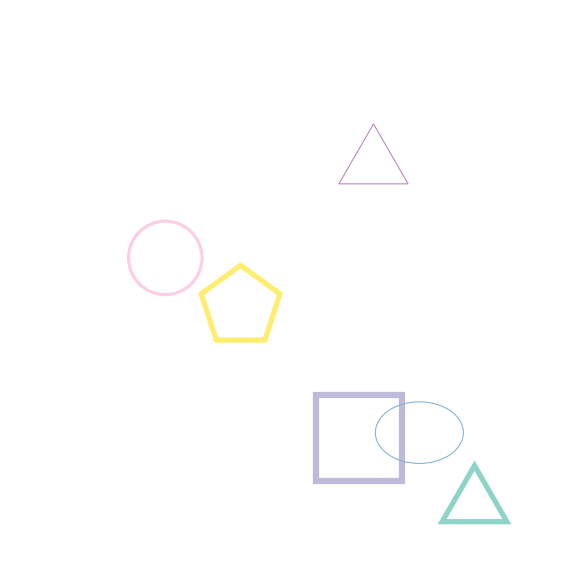[{"shape": "triangle", "thickness": 2.5, "radius": 0.32, "center": [0.822, 0.128]}, {"shape": "square", "thickness": 3, "radius": 0.37, "center": [0.622, 0.24]}, {"shape": "oval", "thickness": 0.5, "radius": 0.38, "center": [0.726, 0.25]}, {"shape": "circle", "thickness": 1.5, "radius": 0.32, "center": [0.286, 0.553]}, {"shape": "triangle", "thickness": 0.5, "radius": 0.35, "center": [0.647, 0.715]}, {"shape": "pentagon", "thickness": 2.5, "radius": 0.36, "center": [0.417, 0.468]}]